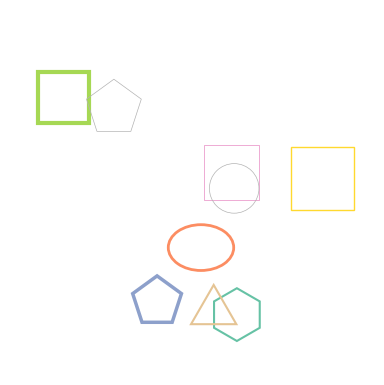[{"shape": "hexagon", "thickness": 1.5, "radius": 0.34, "center": [0.615, 0.183]}, {"shape": "oval", "thickness": 2, "radius": 0.42, "center": [0.522, 0.357]}, {"shape": "pentagon", "thickness": 2.5, "radius": 0.33, "center": [0.408, 0.217]}, {"shape": "square", "thickness": 0.5, "radius": 0.36, "center": [0.601, 0.552]}, {"shape": "square", "thickness": 3, "radius": 0.34, "center": [0.165, 0.747]}, {"shape": "square", "thickness": 1, "radius": 0.41, "center": [0.838, 0.537]}, {"shape": "triangle", "thickness": 1.5, "radius": 0.34, "center": [0.555, 0.192]}, {"shape": "pentagon", "thickness": 0.5, "radius": 0.37, "center": [0.296, 0.719]}, {"shape": "circle", "thickness": 0.5, "radius": 0.32, "center": [0.608, 0.511]}]